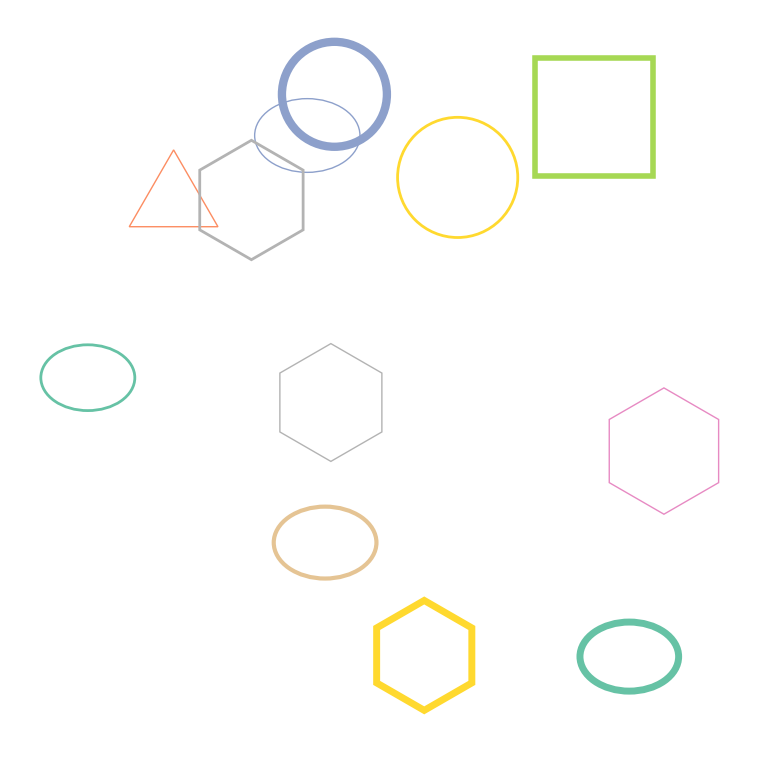[{"shape": "oval", "thickness": 1, "radius": 0.31, "center": [0.114, 0.509]}, {"shape": "oval", "thickness": 2.5, "radius": 0.32, "center": [0.817, 0.147]}, {"shape": "triangle", "thickness": 0.5, "radius": 0.33, "center": [0.225, 0.739]}, {"shape": "oval", "thickness": 0.5, "radius": 0.34, "center": [0.399, 0.824]}, {"shape": "circle", "thickness": 3, "radius": 0.34, "center": [0.434, 0.878]}, {"shape": "hexagon", "thickness": 0.5, "radius": 0.41, "center": [0.862, 0.414]}, {"shape": "square", "thickness": 2, "radius": 0.38, "center": [0.771, 0.848]}, {"shape": "hexagon", "thickness": 2.5, "radius": 0.36, "center": [0.551, 0.149]}, {"shape": "circle", "thickness": 1, "radius": 0.39, "center": [0.594, 0.77]}, {"shape": "oval", "thickness": 1.5, "radius": 0.33, "center": [0.422, 0.295]}, {"shape": "hexagon", "thickness": 0.5, "radius": 0.38, "center": [0.43, 0.477]}, {"shape": "hexagon", "thickness": 1, "radius": 0.39, "center": [0.327, 0.74]}]